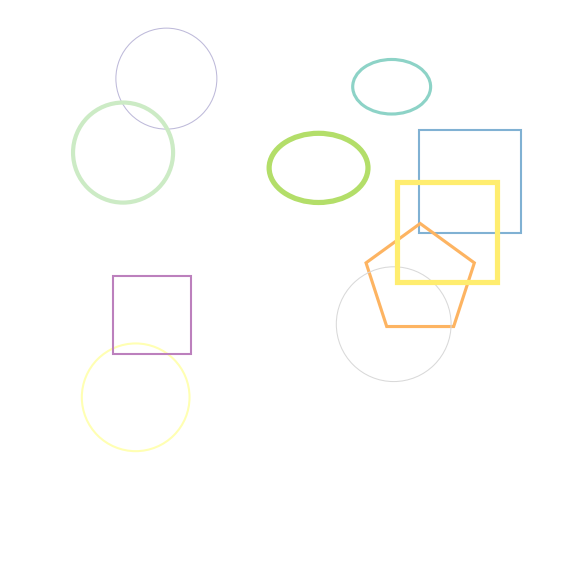[{"shape": "oval", "thickness": 1.5, "radius": 0.34, "center": [0.678, 0.849]}, {"shape": "circle", "thickness": 1, "radius": 0.47, "center": [0.235, 0.311]}, {"shape": "circle", "thickness": 0.5, "radius": 0.44, "center": [0.288, 0.863]}, {"shape": "square", "thickness": 1, "radius": 0.44, "center": [0.814, 0.685]}, {"shape": "pentagon", "thickness": 1.5, "radius": 0.49, "center": [0.728, 0.514]}, {"shape": "oval", "thickness": 2.5, "radius": 0.43, "center": [0.552, 0.708]}, {"shape": "circle", "thickness": 0.5, "radius": 0.5, "center": [0.682, 0.438]}, {"shape": "square", "thickness": 1, "radius": 0.34, "center": [0.263, 0.453]}, {"shape": "circle", "thickness": 2, "radius": 0.43, "center": [0.213, 0.735]}, {"shape": "square", "thickness": 2.5, "radius": 0.43, "center": [0.774, 0.598]}]